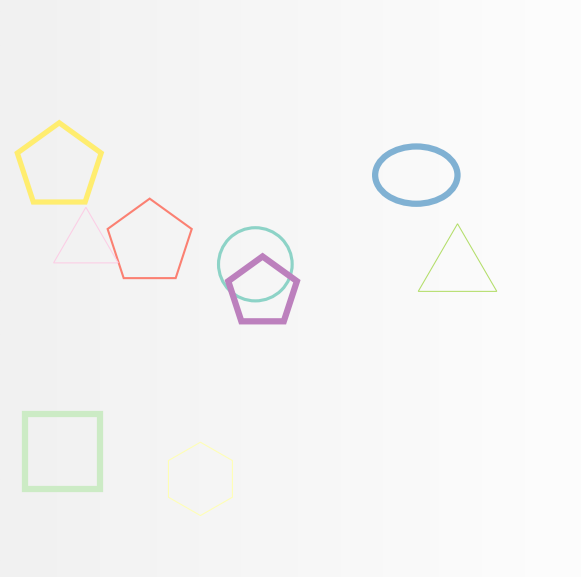[{"shape": "circle", "thickness": 1.5, "radius": 0.32, "center": [0.439, 0.541]}, {"shape": "hexagon", "thickness": 0.5, "radius": 0.32, "center": [0.345, 0.17]}, {"shape": "pentagon", "thickness": 1, "radius": 0.38, "center": [0.258, 0.579]}, {"shape": "oval", "thickness": 3, "radius": 0.35, "center": [0.716, 0.696]}, {"shape": "triangle", "thickness": 0.5, "radius": 0.39, "center": [0.787, 0.534]}, {"shape": "triangle", "thickness": 0.5, "radius": 0.32, "center": [0.148, 0.576]}, {"shape": "pentagon", "thickness": 3, "radius": 0.31, "center": [0.452, 0.493]}, {"shape": "square", "thickness": 3, "radius": 0.32, "center": [0.108, 0.217]}, {"shape": "pentagon", "thickness": 2.5, "radius": 0.38, "center": [0.102, 0.711]}]